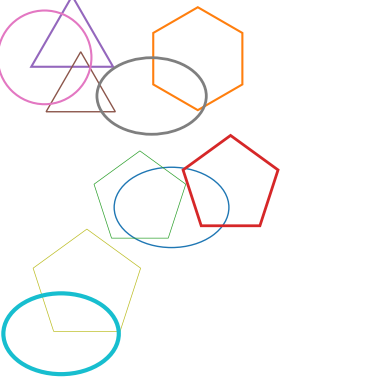[{"shape": "oval", "thickness": 1, "radius": 0.75, "center": [0.446, 0.461]}, {"shape": "hexagon", "thickness": 1.5, "radius": 0.67, "center": [0.514, 0.848]}, {"shape": "pentagon", "thickness": 0.5, "radius": 0.63, "center": [0.363, 0.483]}, {"shape": "pentagon", "thickness": 2, "radius": 0.65, "center": [0.599, 0.519]}, {"shape": "triangle", "thickness": 1.5, "radius": 0.61, "center": [0.187, 0.888]}, {"shape": "triangle", "thickness": 1, "radius": 0.52, "center": [0.21, 0.762]}, {"shape": "circle", "thickness": 1.5, "radius": 0.61, "center": [0.116, 0.851]}, {"shape": "oval", "thickness": 2, "radius": 0.71, "center": [0.394, 0.751]}, {"shape": "pentagon", "thickness": 0.5, "radius": 0.73, "center": [0.226, 0.258]}, {"shape": "oval", "thickness": 3, "radius": 0.75, "center": [0.159, 0.133]}]